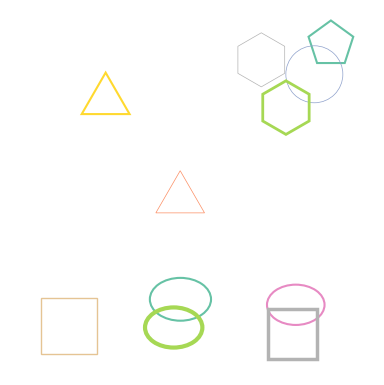[{"shape": "oval", "thickness": 1.5, "radius": 0.4, "center": [0.469, 0.223]}, {"shape": "pentagon", "thickness": 1.5, "radius": 0.31, "center": [0.859, 0.886]}, {"shape": "triangle", "thickness": 0.5, "radius": 0.37, "center": [0.468, 0.484]}, {"shape": "circle", "thickness": 0.5, "radius": 0.37, "center": [0.816, 0.807]}, {"shape": "oval", "thickness": 1.5, "radius": 0.37, "center": [0.768, 0.208]}, {"shape": "oval", "thickness": 3, "radius": 0.37, "center": [0.451, 0.149]}, {"shape": "hexagon", "thickness": 2, "radius": 0.35, "center": [0.743, 0.72]}, {"shape": "triangle", "thickness": 1.5, "radius": 0.36, "center": [0.274, 0.74]}, {"shape": "square", "thickness": 1, "radius": 0.37, "center": [0.179, 0.154]}, {"shape": "hexagon", "thickness": 0.5, "radius": 0.35, "center": [0.679, 0.845]}, {"shape": "square", "thickness": 2.5, "radius": 0.32, "center": [0.76, 0.132]}]